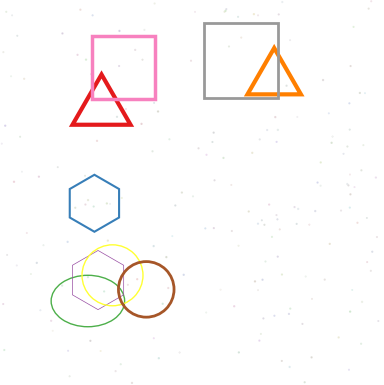[{"shape": "triangle", "thickness": 3, "radius": 0.44, "center": [0.264, 0.72]}, {"shape": "hexagon", "thickness": 1.5, "radius": 0.37, "center": [0.245, 0.472]}, {"shape": "oval", "thickness": 1, "radius": 0.48, "center": [0.228, 0.218]}, {"shape": "hexagon", "thickness": 0.5, "radius": 0.38, "center": [0.255, 0.273]}, {"shape": "triangle", "thickness": 3, "radius": 0.4, "center": [0.712, 0.795]}, {"shape": "circle", "thickness": 1, "radius": 0.4, "center": [0.292, 0.285]}, {"shape": "circle", "thickness": 2, "radius": 0.36, "center": [0.38, 0.248]}, {"shape": "square", "thickness": 2.5, "radius": 0.41, "center": [0.321, 0.825]}, {"shape": "square", "thickness": 2, "radius": 0.49, "center": [0.626, 0.843]}]